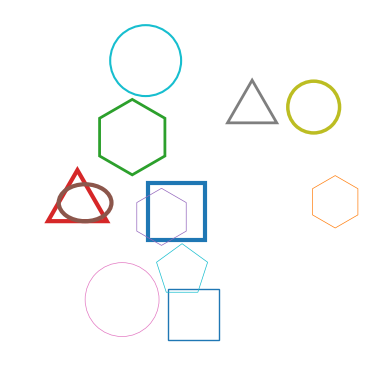[{"shape": "square", "thickness": 1, "radius": 0.33, "center": [0.503, 0.183]}, {"shape": "square", "thickness": 3, "radius": 0.37, "center": [0.458, 0.45]}, {"shape": "hexagon", "thickness": 0.5, "radius": 0.34, "center": [0.871, 0.476]}, {"shape": "hexagon", "thickness": 2, "radius": 0.49, "center": [0.343, 0.644]}, {"shape": "triangle", "thickness": 3, "radius": 0.44, "center": [0.201, 0.47]}, {"shape": "hexagon", "thickness": 0.5, "radius": 0.37, "center": [0.419, 0.437]}, {"shape": "oval", "thickness": 3, "radius": 0.34, "center": [0.221, 0.473]}, {"shape": "circle", "thickness": 0.5, "radius": 0.48, "center": [0.317, 0.222]}, {"shape": "triangle", "thickness": 2, "radius": 0.37, "center": [0.655, 0.718]}, {"shape": "circle", "thickness": 2.5, "radius": 0.34, "center": [0.815, 0.722]}, {"shape": "pentagon", "thickness": 0.5, "radius": 0.35, "center": [0.473, 0.297]}, {"shape": "circle", "thickness": 1.5, "radius": 0.46, "center": [0.378, 0.843]}]